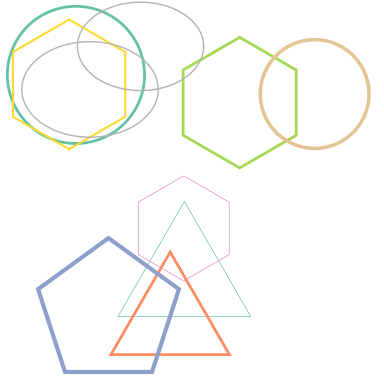[{"shape": "triangle", "thickness": 0.5, "radius": 1.0, "center": [0.479, 0.277]}, {"shape": "circle", "thickness": 2, "radius": 0.89, "center": [0.197, 0.805]}, {"shape": "triangle", "thickness": 2, "radius": 0.89, "center": [0.442, 0.168]}, {"shape": "pentagon", "thickness": 3, "radius": 0.96, "center": [0.282, 0.189]}, {"shape": "hexagon", "thickness": 0.5, "radius": 0.68, "center": [0.477, 0.407]}, {"shape": "hexagon", "thickness": 2, "radius": 0.85, "center": [0.623, 0.733]}, {"shape": "hexagon", "thickness": 1.5, "radius": 0.84, "center": [0.18, 0.781]}, {"shape": "circle", "thickness": 2.5, "radius": 0.71, "center": [0.817, 0.756]}, {"shape": "oval", "thickness": 1, "radius": 0.82, "center": [0.365, 0.88]}, {"shape": "oval", "thickness": 1, "radius": 0.89, "center": [0.234, 0.768]}]